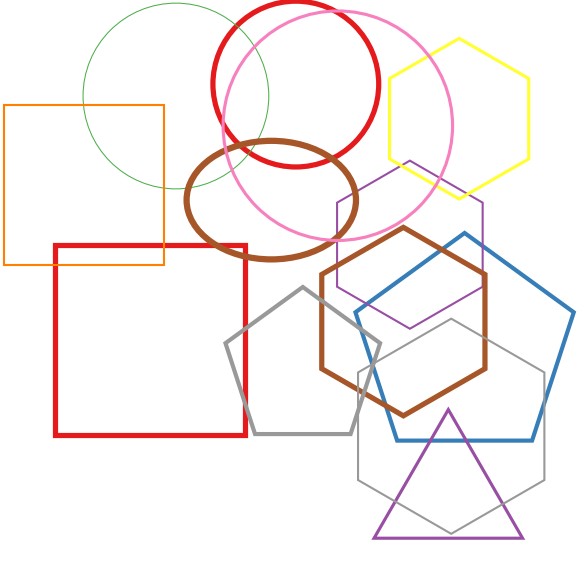[{"shape": "circle", "thickness": 2.5, "radius": 0.72, "center": [0.512, 0.854]}, {"shape": "square", "thickness": 2.5, "radius": 0.82, "center": [0.259, 0.41]}, {"shape": "pentagon", "thickness": 2, "radius": 0.99, "center": [0.805, 0.397]}, {"shape": "circle", "thickness": 0.5, "radius": 0.8, "center": [0.305, 0.833]}, {"shape": "hexagon", "thickness": 1, "radius": 0.73, "center": [0.71, 0.575]}, {"shape": "triangle", "thickness": 1.5, "radius": 0.74, "center": [0.776, 0.141]}, {"shape": "square", "thickness": 1, "radius": 0.69, "center": [0.145, 0.679]}, {"shape": "hexagon", "thickness": 1.5, "radius": 0.7, "center": [0.795, 0.794]}, {"shape": "hexagon", "thickness": 2.5, "radius": 0.82, "center": [0.698, 0.442]}, {"shape": "oval", "thickness": 3, "radius": 0.73, "center": [0.47, 0.653]}, {"shape": "circle", "thickness": 1.5, "radius": 0.99, "center": [0.585, 0.781]}, {"shape": "pentagon", "thickness": 2, "radius": 0.7, "center": [0.524, 0.361]}, {"shape": "hexagon", "thickness": 1, "radius": 0.93, "center": [0.781, 0.261]}]